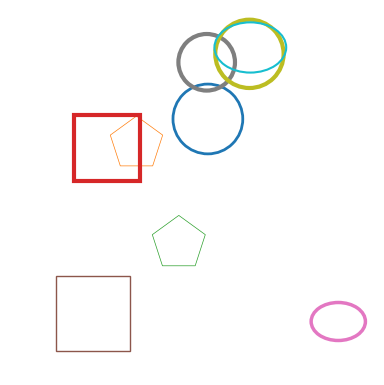[{"shape": "circle", "thickness": 2, "radius": 0.45, "center": [0.54, 0.691]}, {"shape": "pentagon", "thickness": 0.5, "radius": 0.36, "center": [0.354, 0.627]}, {"shape": "pentagon", "thickness": 0.5, "radius": 0.36, "center": [0.464, 0.368]}, {"shape": "square", "thickness": 3, "radius": 0.43, "center": [0.278, 0.616]}, {"shape": "square", "thickness": 1, "radius": 0.48, "center": [0.242, 0.185]}, {"shape": "oval", "thickness": 2.5, "radius": 0.35, "center": [0.879, 0.165]}, {"shape": "circle", "thickness": 3, "radius": 0.37, "center": [0.537, 0.838]}, {"shape": "circle", "thickness": 3, "radius": 0.44, "center": [0.648, 0.86]}, {"shape": "oval", "thickness": 1.5, "radius": 0.47, "center": [0.65, 0.877]}]